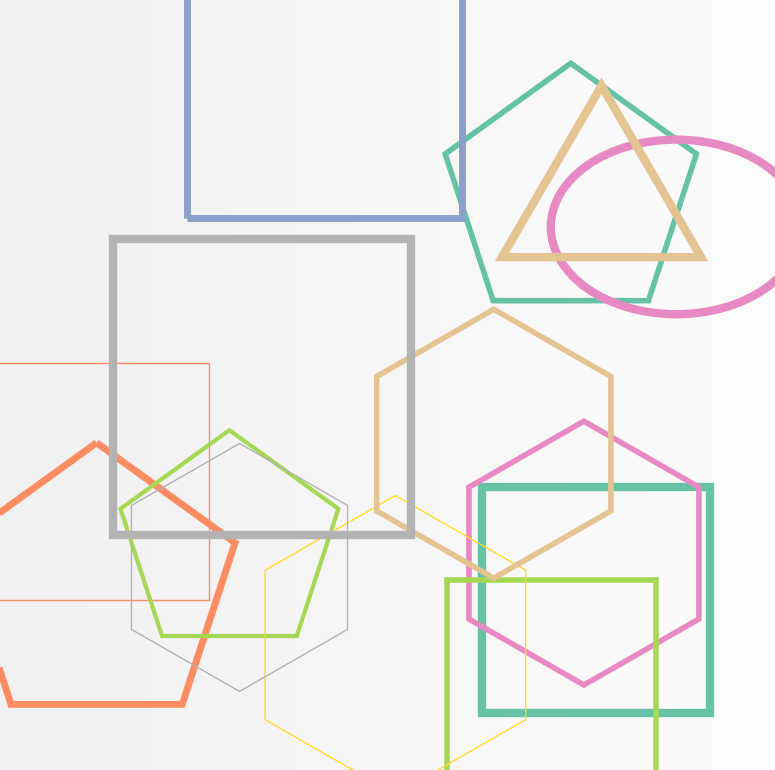[{"shape": "square", "thickness": 3, "radius": 0.73, "center": [0.769, 0.22]}, {"shape": "pentagon", "thickness": 2, "radius": 0.85, "center": [0.737, 0.747]}, {"shape": "pentagon", "thickness": 2.5, "radius": 0.94, "center": [0.125, 0.237]}, {"shape": "square", "thickness": 0.5, "radius": 0.77, "center": [0.115, 0.375]}, {"shape": "square", "thickness": 2.5, "radius": 0.88, "center": [0.419, 0.894]}, {"shape": "oval", "thickness": 3, "radius": 0.81, "center": [0.873, 0.705]}, {"shape": "hexagon", "thickness": 2, "radius": 0.86, "center": [0.753, 0.282]}, {"shape": "square", "thickness": 2, "radius": 0.68, "center": [0.711, 0.112]}, {"shape": "pentagon", "thickness": 1.5, "radius": 0.74, "center": [0.296, 0.294]}, {"shape": "hexagon", "thickness": 0.5, "radius": 0.97, "center": [0.51, 0.162]}, {"shape": "triangle", "thickness": 3, "radius": 0.74, "center": [0.776, 0.74]}, {"shape": "hexagon", "thickness": 2, "radius": 0.87, "center": [0.637, 0.424]}, {"shape": "square", "thickness": 3, "radius": 0.96, "center": [0.338, 0.497]}, {"shape": "hexagon", "thickness": 0.5, "radius": 0.8, "center": [0.309, 0.263]}]